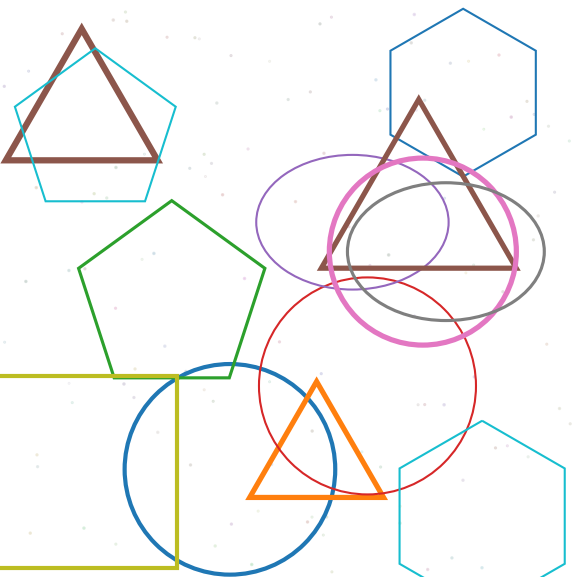[{"shape": "hexagon", "thickness": 1, "radius": 0.73, "center": [0.802, 0.839]}, {"shape": "circle", "thickness": 2, "radius": 0.91, "center": [0.398, 0.186]}, {"shape": "triangle", "thickness": 2.5, "radius": 0.67, "center": [0.548, 0.205]}, {"shape": "pentagon", "thickness": 1.5, "radius": 0.85, "center": [0.297, 0.482]}, {"shape": "circle", "thickness": 1, "radius": 0.94, "center": [0.636, 0.331]}, {"shape": "oval", "thickness": 1, "radius": 0.83, "center": [0.61, 0.614]}, {"shape": "triangle", "thickness": 3, "radius": 0.76, "center": [0.141, 0.797]}, {"shape": "triangle", "thickness": 2.5, "radius": 0.97, "center": [0.725, 0.632]}, {"shape": "circle", "thickness": 2.5, "radius": 0.81, "center": [0.732, 0.563]}, {"shape": "oval", "thickness": 1.5, "radius": 0.85, "center": [0.772, 0.563]}, {"shape": "square", "thickness": 2, "radius": 0.83, "center": [0.14, 0.182]}, {"shape": "hexagon", "thickness": 1, "radius": 0.83, "center": [0.835, 0.105]}, {"shape": "pentagon", "thickness": 1, "radius": 0.73, "center": [0.165, 0.769]}]